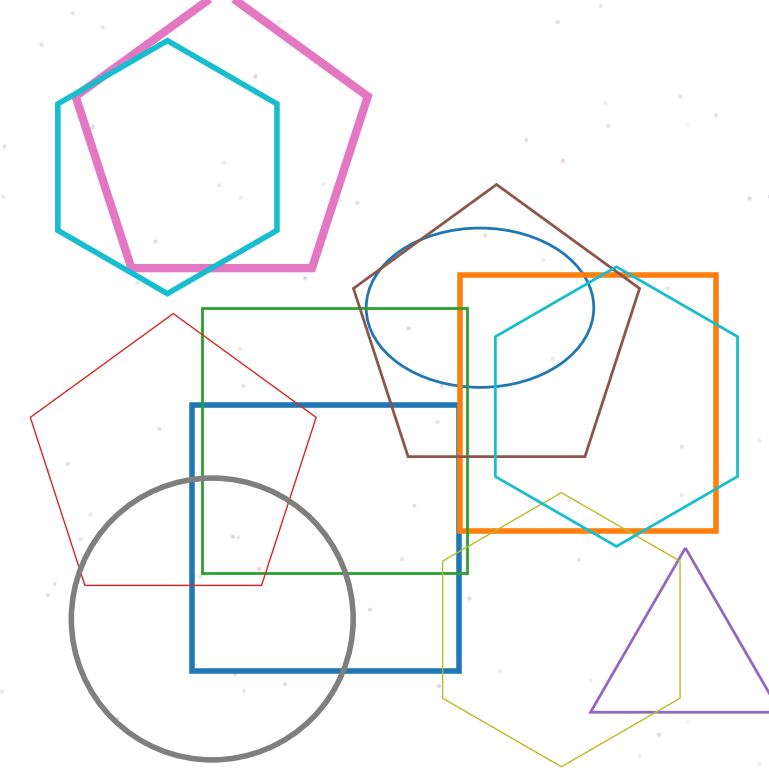[{"shape": "oval", "thickness": 1, "radius": 0.74, "center": [0.623, 0.6]}, {"shape": "square", "thickness": 2, "radius": 0.87, "center": [0.422, 0.301]}, {"shape": "square", "thickness": 2, "radius": 0.83, "center": [0.763, 0.477]}, {"shape": "square", "thickness": 1, "radius": 0.86, "center": [0.434, 0.428]}, {"shape": "pentagon", "thickness": 0.5, "radius": 0.98, "center": [0.225, 0.398]}, {"shape": "triangle", "thickness": 1, "radius": 0.71, "center": [0.89, 0.146]}, {"shape": "pentagon", "thickness": 1, "radius": 0.98, "center": [0.645, 0.565]}, {"shape": "pentagon", "thickness": 3, "radius": 1.0, "center": [0.288, 0.813]}, {"shape": "circle", "thickness": 2, "radius": 0.92, "center": [0.276, 0.196]}, {"shape": "hexagon", "thickness": 0.5, "radius": 0.89, "center": [0.729, 0.182]}, {"shape": "hexagon", "thickness": 2, "radius": 0.82, "center": [0.217, 0.783]}, {"shape": "hexagon", "thickness": 1, "radius": 0.91, "center": [0.801, 0.472]}]